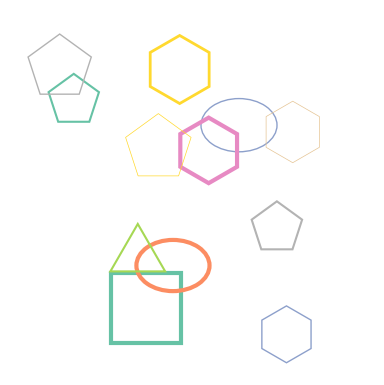[{"shape": "square", "thickness": 3, "radius": 0.46, "center": [0.379, 0.199]}, {"shape": "pentagon", "thickness": 1.5, "radius": 0.34, "center": [0.192, 0.739]}, {"shape": "oval", "thickness": 3, "radius": 0.47, "center": [0.449, 0.31]}, {"shape": "hexagon", "thickness": 1, "radius": 0.37, "center": [0.744, 0.132]}, {"shape": "oval", "thickness": 1, "radius": 0.49, "center": [0.621, 0.675]}, {"shape": "hexagon", "thickness": 3, "radius": 0.43, "center": [0.542, 0.609]}, {"shape": "triangle", "thickness": 1.5, "radius": 0.41, "center": [0.358, 0.336]}, {"shape": "hexagon", "thickness": 2, "radius": 0.44, "center": [0.467, 0.819]}, {"shape": "pentagon", "thickness": 0.5, "radius": 0.45, "center": [0.411, 0.616]}, {"shape": "hexagon", "thickness": 0.5, "radius": 0.4, "center": [0.76, 0.657]}, {"shape": "pentagon", "thickness": 1, "radius": 0.43, "center": [0.155, 0.825]}, {"shape": "pentagon", "thickness": 1.5, "radius": 0.34, "center": [0.719, 0.408]}]